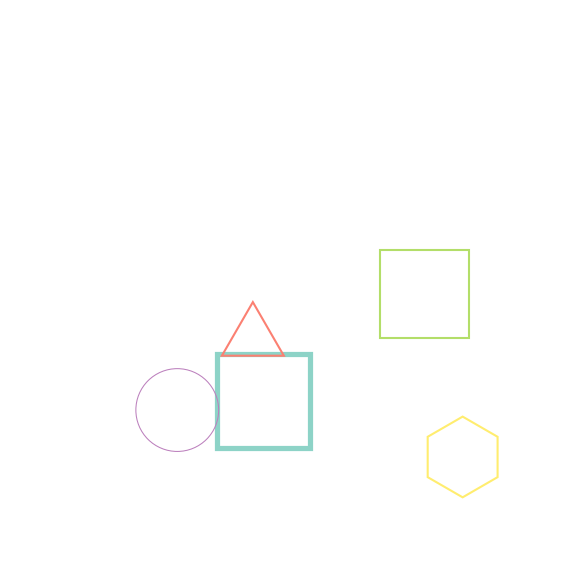[{"shape": "square", "thickness": 2.5, "radius": 0.4, "center": [0.457, 0.305]}, {"shape": "triangle", "thickness": 1, "radius": 0.31, "center": [0.438, 0.414]}, {"shape": "square", "thickness": 1, "radius": 0.38, "center": [0.735, 0.49]}, {"shape": "circle", "thickness": 0.5, "radius": 0.36, "center": [0.307, 0.289]}, {"shape": "hexagon", "thickness": 1, "radius": 0.35, "center": [0.801, 0.208]}]